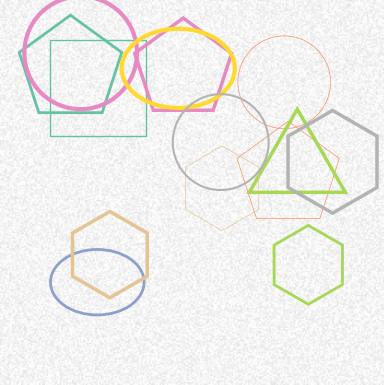[{"shape": "pentagon", "thickness": 2, "radius": 0.7, "center": [0.183, 0.821]}, {"shape": "square", "thickness": 1, "radius": 0.62, "center": [0.255, 0.77]}, {"shape": "circle", "thickness": 0.5, "radius": 0.6, "center": [0.738, 0.786]}, {"shape": "pentagon", "thickness": 0.5, "radius": 0.7, "center": [0.749, 0.545]}, {"shape": "oval", "thickness": 2, "radius": 0.61, "center": [0.253, 0.267]}, {"shape": "pentagon", "thickness": 2.5, "radius": 0.66, "center": [0.476, 0.821]}, {"shape": "circle", "thickness": 3, "radius": 0.73, "center": [0.21, 0.863]}, {"shape": "hexagon", "thickness": 2, "radius": 0.51, "center": [0.801, 0.312]}, {"shape": "triangle", "thickness": 2.5, "radius": 0.72, "center": [0.772, 0.572]}, {"shape": "oval", "thickness": 3, "radius": 0.73, "center": [0.463, 0.822]}, {"shape": "hexagon", "thickness": 2.5, "radius": 0.56, "center": [0.285, 0.339]}, {"shape": "hexagon", "thickness": 0.5, "radius": 0.55, "center": [0.577, 0.511]}, {"shape": "hexagon", "thickness": 2.5, "radius": 0.67, "center": [0.864, 0.58]}, {"shape": "circle", "thickness": 1.5, "radius": 0.62, "center": [0.573, 0.631]}]